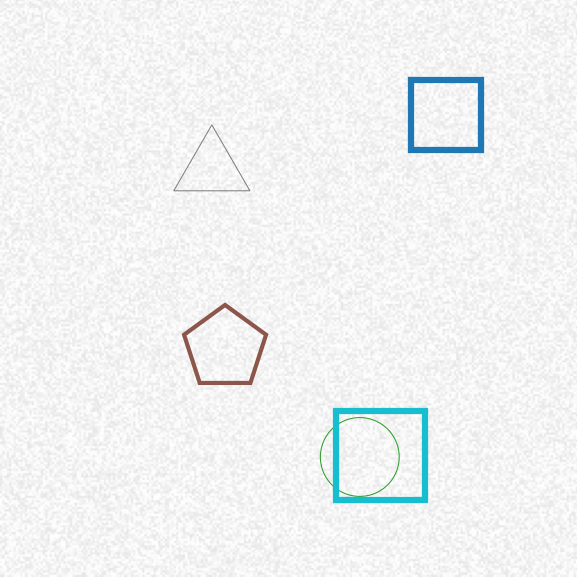[{"shape": "square", "thickness": 3, "radius": 0.3, "center": [0.772, 0.8]}, {"shape": "circle", "thickness": 0.5, "radius": 0.34, "center": [0.623, 0.208]}, {"shape": "pentagon", "thickness": 2, "radius": 0.37, "center": [0.39, 0.396]}, {"shape": "triangle", "thickness": 0.5, "radius": 0.38, "center": [0.367, 0.707]}, {"shape": "square", "thickness": 3, "radius": 0.38, "center": [0.659, 0.21]}]